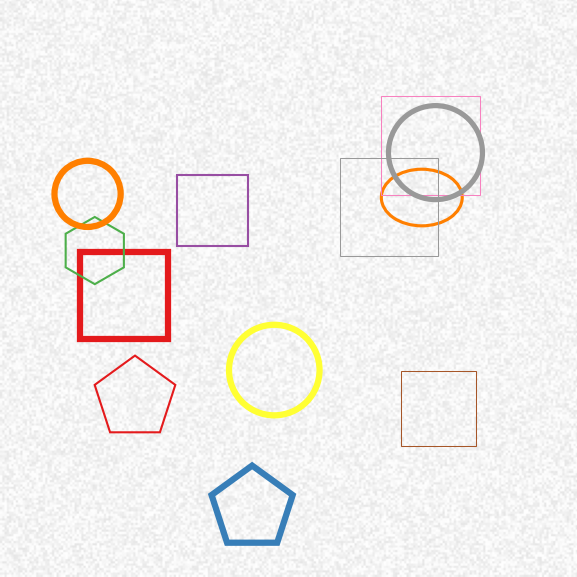[{"shape": "square", "thickness": 3, "radius": 0.38, "center": [0.214, 0.488]}, {"shape": "pentagon", "thickness": 1, "radius": 0.37, "center": [0.234, 0.31]}, {"shape": "pentagon", "thickness": 3, "radius": 0.37, "center": [0.437, 0.119]}, {"shape": "hexagon", "thickness": 1, "radius": 0.29, "center": [0.164, 0.565]}, {"shape": "square", "thickness": 1, "radius": 0.31, "center": [0.368, 0.634]}, {"shape": "oval", "thickness": 1.5, "radius": 0.35, "center": [0.73, 0.657]}, {"shape": "circle", "thickness": 3, "radius": 0.29, "center": [0.152, 0.663]}, {"shape": "circle", "thickness": 3, "radius": 0.39, "center": [0.475, 0.358]}, {"shape": "square", "thickness": 0.5, "radius": 0.32, "center": [0.76, 0.291]}, {"shape": "square", "thickness": 0.5, "radius": 0.43, "center": [0.746, 0.747]}, {"shape": "square", "thickness": 0.5, "radius": 0.43, "center": [0.674, 0.641]}, {"shape": "circle", "thickness": 2.5, "radius": 0.41, "center": [0.754, 0.735]}]